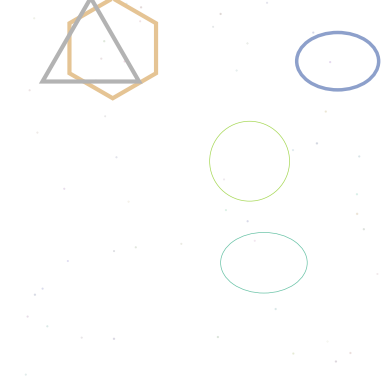[{"shape": "oval", "thickness": 0.5, "radius": 0.56, "center": [0.686, 0.318]}, {"shape": "oval", "thickness": 2.5, "radius": 0.53, "center": [0.877, 0.841]}, {"shape": "circle", "thickness": 0.5, "radius": 0.52, "center": [0.648, 0.581]}, {"shape": "hexagon", "thickness": 3, "radius": 0.65, "center": [0.293, 0.875]}, {"shape": "triangle", "thickness": 3, "radius": 0.72, "center": [0.236, 0.861]}]